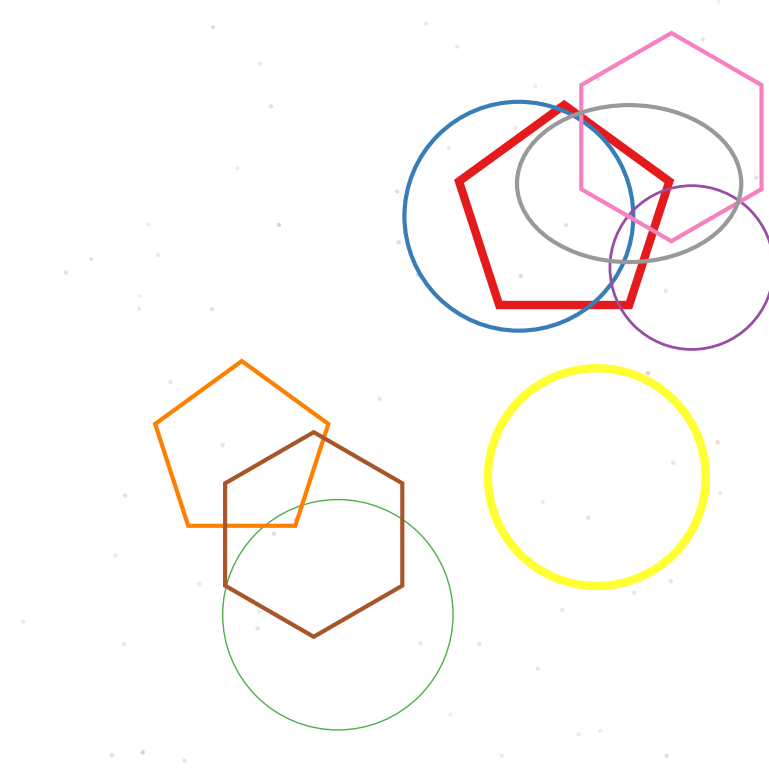[{"shape": "pentagon", "thickness": 3, "radius": 0.72, "center": [0.733, 0.72]}, {"shape": "circle", "thickness": 1.5, "radius": 0.74, "center": [0.674, 0.719]}, {"shape": "circle", "thickness": 0.5, "radius": 0.75, "center": [0.439, 0.202]}, {"shape": "circle", "thickness": 1, "radius": 0.53, "center": [0.898, 0.653]}, {"shape": "pentagon", "thickness": 1.5, "radius": 0.59, "center": [0.314, 0.413]}, {"shape": "circle", "thickness": 3, "radius": 0.71, "center": [0.775, 0.38]}, {"shape": "hexagon", "thickness": 1.5, "radius": 0.66, "center": [0.407, 0.306]}, {"shape": "hexagon", "thickness": 1.5, "radius": 0.68, "center": [0.872, 0.822]}, {"shape": "oval", "thickness": 1.5, "radius": 0.73, "center": [0.817, 0.762]}]